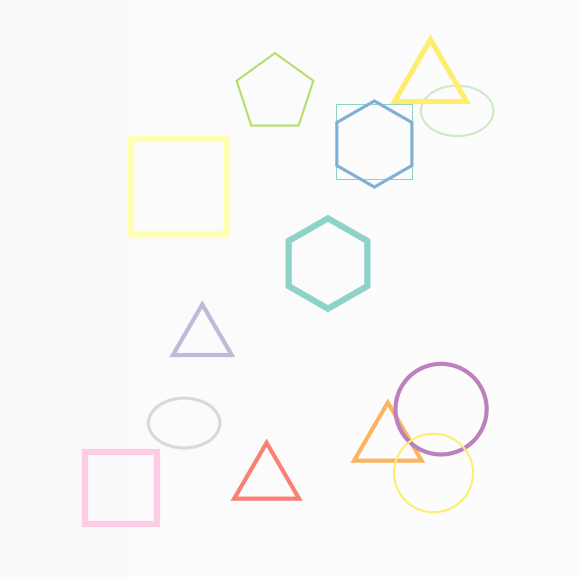[{"shape": "hexagon", "thickness": 3, "radius": 0.39, "center": [0.564, 0.543]}, {"shape": "square", "thickness": 0.5, "radius": 0.32, "center": [0.643, 0.755]}, {"shape": "square", "thickness": 3, "radius": 0.41, "center": [0.308, 0.676]}, {"shape": "triangle", "thickness": 2, "radius": 0.29, "center": [0.348, 0.414]}, {"shape": "triangle", "thickness": 2, "radius": 0.32, "center": [0.459, 0.168]}, {"shape": "hexagon", "thickness": 1.5, "radius": 0.37, "center": [0.644, 0.75]}, {"shape": "triangle", "thickness": 2, "radius": 0.34, "center": [0.667, 0.235]}, {"shape": "pentagon", "thickness": 1, "radius": 0.35, "center": [0.473, 0.838]}, {"shape": "square", "thickness": 3, "radius": 0.31, "center": [0.208, 0.154]}, {"shape": "oval", "thickness": 1.5, "radius": 0.31, "center": [0.317, 0.267]}, {"shape": "circle", "thickness": 2, "radius": 0.39, "center": [0.759, 0.291]}, {"shape": "oval", "thickness": 1, "radius": 0.31, "center": [0.787, 0.807]}, {"shape": "triangle", "thickness": 2.5, "radius": 0.36, "center": [0.741, 0.859]}, {"shape": "circle", "thickness": 1, "radius": 0.34, "center": [0.746, 0.18]}]